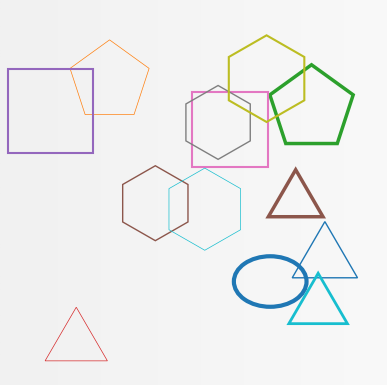[{"shape": "triangle", "thickness": 1, "radius": 0.49, "center": [0.838, 0.327]}, {"shape": "oval", "thickness": 3, "radius": 0.47, "center": [0.697, 0.269]}, {"shape": "pentagon", "thickness": 0.5, "radius": 0.54, "center": [0.283, 0.789]}, {"shape": "pentagon", "thickness": 2.5, "radius": 0.57, "center": [0.804, 0.719]}, {"shape": "triangle", "thickness": 0.5, "radius": 0.46, "center": [0.197, 0.109]}, {"shape": "square", "thickness": 1.5, "radius": 0.55, "center": [0.131, 0.711]}, {"shape": "triangle", "thickness": 2.5, "radius": 0.41, "center": [0.763, 0.478]}, {"shape": "hexagon", "thickness": 1, "radius": 0.49, "center": [0.401, 0.472]}, {"shape": "square", "thickness": 1.5, "radius": 0.49, "center": [0.594, 0.664]}, {"shape": "hexagon", "thickness": 1, "radius": 0.48, "center": [0.563, 0.682]}, {"shape": "hexagon", "thickness": 1.5, "radius": 0.56, "center": [0.688, 0.796]}, {"shape": "hexagon", "thickness": 0.5, "radius": 0.53, "center": [0.528, 0.457]}, {"shape": "triangle", "thickness": 2, "radius": 0.44, "center": [0.821, 0.203]}]